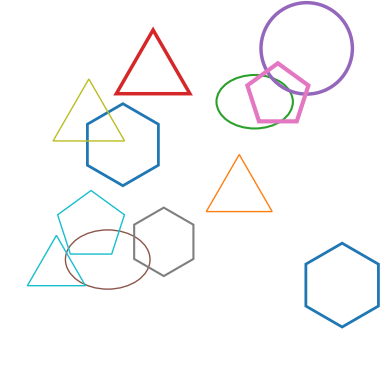[{"shape": "hexagon", "thickness": 2, "radius": 0.54, "center": [0.889, 0.259]}, {"shape": "hexagon", "thickness": 2, "radius": 0.53, "center": [0.319, 0.624]}, {"shape": "triangle", "thickness": 1, "radius": 0.49, "center": [0.621, 0.5]}, {"shape": "oval", "thickness": 1.5, "radius": 0.5, "center": [0.662, 0.736]}, {"shape": "triangle", "thickness": 2.5, "radius": 0.55, "center": [0.398, 0.812]}, {"shape": "circle", "thickness": 2.5, "radius": 0.59, "center": [0.797, 0.874]}, {"shape": "oval", "thickness": 1, "radius": 0.55, "center": [0.28, 0.326]}, {"shape": "pentagon", "thickness": 3, "radius": 0.42, "center": [0.722, 0.752]}, {"shape": "hexagon", "thickness": 1.5, "radius": 0.44, "center": [0.425, 0.372]}, {"shape": "triangle", "thickness": 1, "radius": 0.54, "center": [0.231, 0.687]}, {"shape": "triangle", "thickness": 1, "radius": 0.44, "center": [0.147, 0.301]}, {"shape": "pentagon", "thickness": 1, "radius": 0.46, "center": [0.236, 0.414]}]